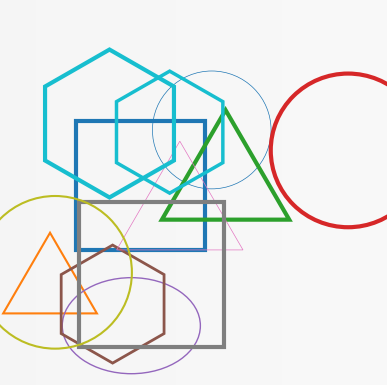[{"shape": "square", "thickness": 3, "radius": 0.84, "center": [0.363, 0.518]}, {"shape": "circle", "thickness": 0.5, "radius": 0.77, "center": [0.546, 0.663]}, {"shape": "triangle", "thickness": 1.5, "radius": 0.7, "center": [0.129, 0.256]}, {"shape": "triangle", "thickness": 3, "radius": 0.95, "center": [0.582, 0.524]}, {"shape": "circle", "thickness": 3, "radius": 1.0, "center": [0.898, 0.609]}, {"shape": "oval", "thickness": 1, "radius": 0.89, "center": [0.339, 0.154]}, {"shape": "hexagon", "thickness": 2, "radius": 0.77, "center": [0.291, 0.21]}, {"shape": "triangle", "thickness": 0.5, "radius": 0.94, "center": [0.464, 0.445]}, {"shape": "square", "thickness": 3, "radius": 0.94, "center": [0.39, 0.287]}, {"shape": "circle", "thickness": 1.5, "radius": 0.99, "center": [0.142, 0.293]}, {"shape": "hexagon", "thickness": 3, "radius": 0.96, "center": [0.283, 0.679]}, {"shape": "hexagon", "thickness": 2.5, "radius": 0.79, "center": [0.438, 0.657]}]